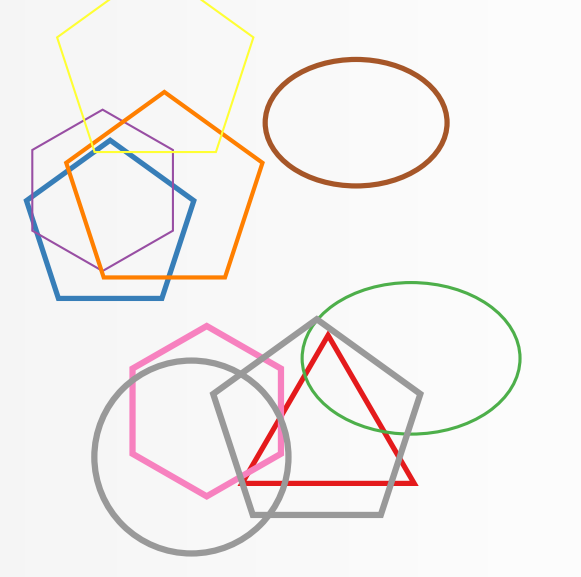[{"shape": "triangle", "thickness": 2.5, "radius": 0.86, "center": [0.564, 0.248]}, {"shape": "pentagon", "thickness": 2.5, "radius": 0.76, "center": [0.189, 0.605]}, {"shape": "oval", "thickness": 1.5, "radius": 0.94, "center": [0.707, 0.379]}, {"shape": "hexagon", "thickness": 1, "radius": 0.7, "center": [0.177, 0.67]}, {"shape": "pentagon", "thickness": 2, "radius": 0.89, "center": [0.283, 0.662]}, {"shape": "pentagon", "thickness": 1, "radius": 0.89, "center": [0.267, 0.88]}, {"shape": "oval", "thickness": 2.5, "radius": 0.78, "center": [0.613, 0.787]}, {"shape": "hexagon", "thickness": 3, "radius": 0.74, "center": [0.356, 0.287]}, {"shape": "pentagon", "thickness": 3, "radius": 0.94, "center": [0.545, 0.259]}, {"shape": "circle", "thickness": 3, "radius": 0.83, "center": [0.329, 0.208]}]